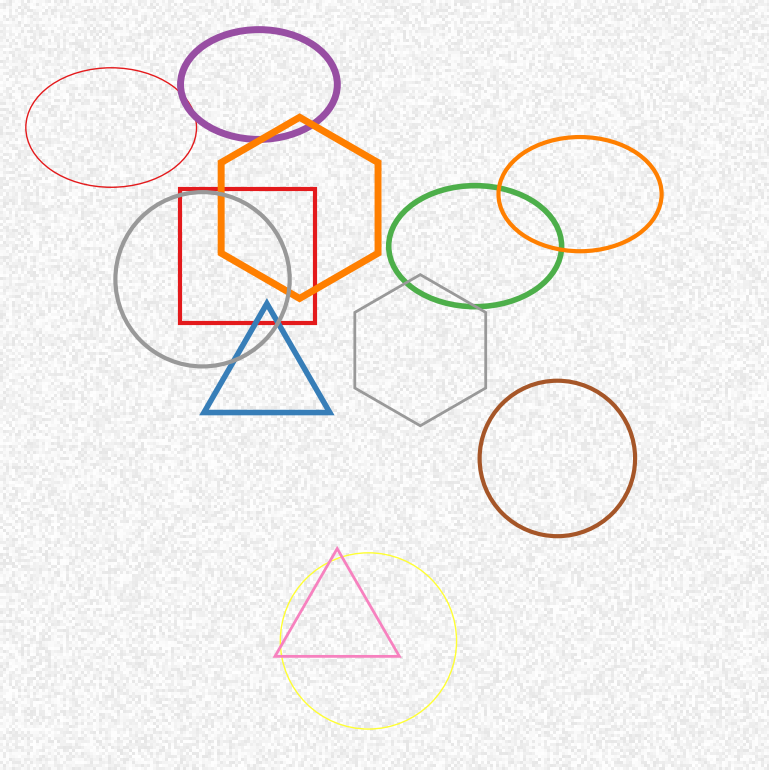[{"shape": "square", "thickness": 1.5, "radius": 0.44, "center": [0.321, 0.668]}, {"shape": "oval", "thickness": 0.5, "radius": 0.55, "center": [0.144, 0.834]}, {"shape": "triangle", "thickness": 2, "radius": 0.47, "center": [0.347, 0.511]}, {"shape": "oval", "thickness": 2, "radius": 0.56, "center": [0.617, 0.68]}, {"shape": "oval", "thickness": 2.5, "radius": 0.51, "center": [0.336, 0.89]}, {"shape": "hexagon", "thickness": 2.5, "radius": 0.59, "center": [0.389, 0.73]}, {"shape": "oval", "thickness": 1.5, "radius": 0.53, "center": [0.753, 0.748]}, {"shape": "circle", "thickness": 0.5, "radius": 0.57, "center": [0.478, 0.168]}, {"shape": "circle", "thickness": 1.5, "radius": 0.5, "center": [0.724, 0.405]}, {"shape": "triangle", "thickness": 1, "radius": 0.47, "center": [0.438, 0.194]}, {"shape": "hexagon", "thickness": 1, "radius": 0.49, "center": [0.546, 0.545]}, {"shape": "circle", "thickness": 1.5, "radius": 0.57, "center": [0.263, 0.637]}]